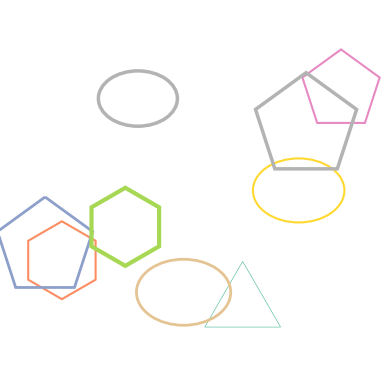[{"shape": "triangle", "thickness": 0.5, "radius": 0.57, "center": [0.63, 0.207]}, {"shape": "hexagon", "thickness": 1.5, "radius": 0.51, "center": [0.161, 0.324]}, {"shape": "pentagon", "thickness": 2, "radius": 0.65, "center": [0.117, 0.358]}, {"shape": "pentagon", "thickness": 1.5, "radius": 0.53, "center": [0.886, 0.766]}, {"shape": "hexagon", "thickness": 3, "radius": 0.51, "center": [0.325, 0.411]}, {"shape": "oval", "thickness": 1.5, "radius": 0.59, "center": [0.776, 0.505]}, {"shape": "oval", "thickness": 2, "radius": 0.61, "center": [0.477, 0.241]}, {"shape": "oval", "thickness": 2.5, "radius": 0.51, "center": [0.358, 0.744]}, {"shape": "pentagon", "thickness": 2.5, "radius": 0.69, "center": [0.795, 0.673]}]